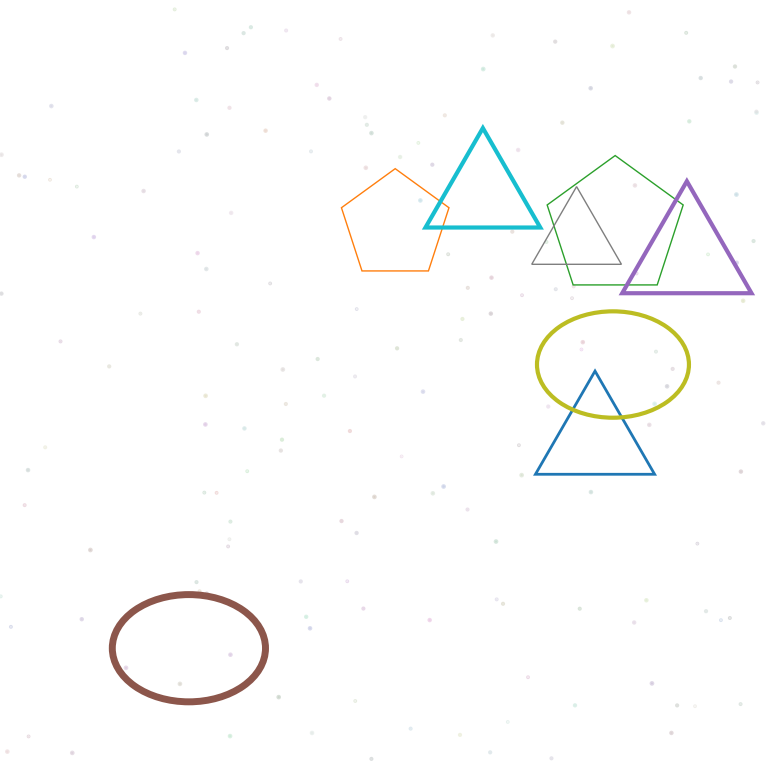[{"shape": "triangle", "thickness": 1, "radius": 0.45, "center": [0.773, 0.429]}, {"shape": "pentagon", "thickness": 0.5, "radius": 0.37, "center": [0.513, 0.708]}, {"shape": "pentagon", "thickness": 0.5, "radius": 0.46, "center": [0.799, 0.705]}, {"shape": "triangle", "thickness": 1.5, "radius": 0.48, "center": [0.892, 0.668]}, {"shape": "oval", "thickness": 2.5, "radius": 0.5, "center": [0.245, 0.158]}, {"shape": "triangle", "thickness": 0.5, "radius": 0.34, "center": [0.749, 0.69]}, {"shape": "oval", "thickness": 1.5, "radius": 0.49, "center": [0.796, 0.527]}, {"shape": "triangle", "thickness": 1.5, "radius": 0.43, "center": [0.627, 0.748]}]